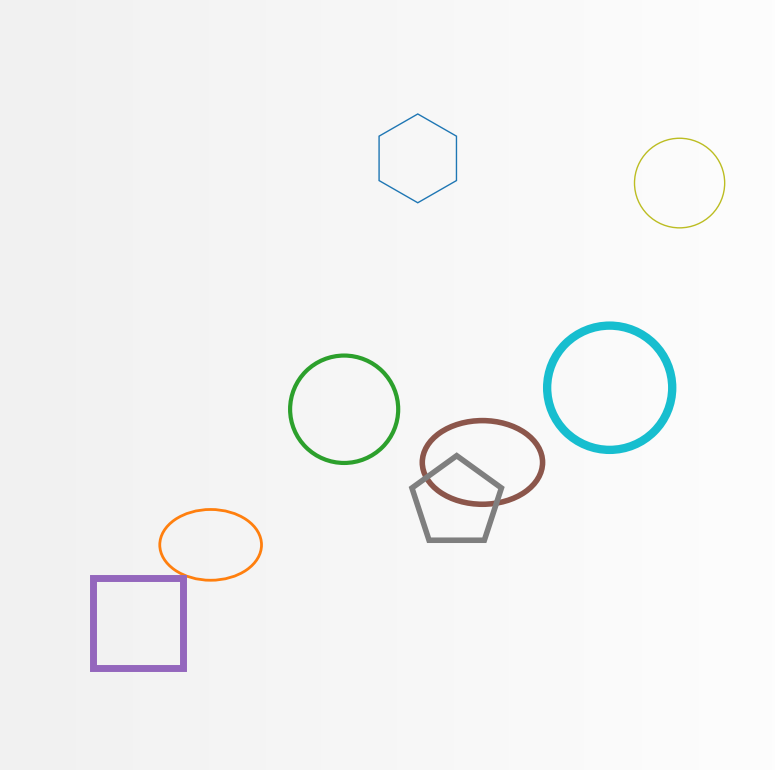[{"shape": "hexagon", "thickness": 0.5, "radius": 0.29, "center": [0.539, 0.794]}, {"shape": "oval", "thickness": 1, "radius": 0.33, "center": [0.272, 0.292]}, {"shape": "circle", "thickness": 1.5, "radius": 0.35, "center": [0.444, 0.468]}, {"shape": "square", "thickness": 2.5, "radius": 0.29, "center": [0.178, 0.19]}, {"shape": "oval", "thickness": 2, "radius": 0.39, "center": [0.622, 0.399]}, {"shape": "pentagon", "thickness": 2, "radius": 0.3, "center": [0.589, 0.347]}, {"shape": "circle", "thickness": 0.5, "radius": 0.29, "center": [0.877, 0.762]}, {"shape": "circle", "thickness": 3, "radius": 0.4, "center": [0.787, 0.496]}]